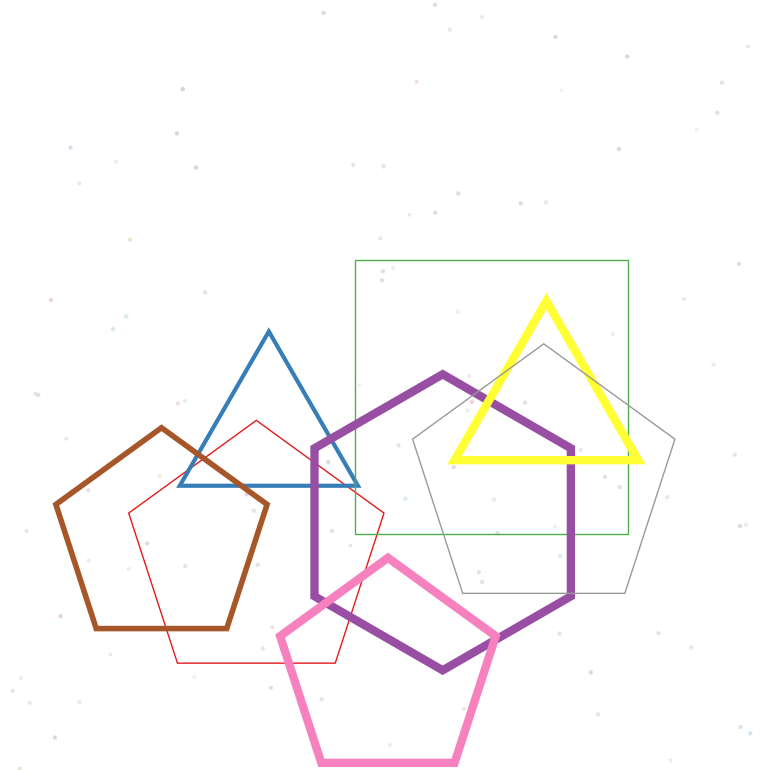[{"shape": "pentagon", "thickness": 0.5, "radius": 0.87, "center": [0.333, 0.28]}, {"shape": "triangle", "thickness": 1.5, "radius": 0.67, "center": [0.349, 0.436]}, {"shape": "square", "thickness": 0.5, "radius": 0.89, "center": [0.639, 0.484]}, {"shape": "hexagon", "thickness": 3, "radius": 0.96, "center": [0.575, 0.322]}, {"shape": "triangle", "thickness": 3, "radius": 0.69, "center": [0.71, 0.471]}, {"shape": "pentagon", "thickness": 2, "radius": 0.72, "center": [0.21, 0.3]}, {"shape": "pentagon", "thickness": 3, "radius": 0.74, "center": [0.504, 0.128]}, {"shape": "pentagon", "thickness": 0.5, "radius": 0.9, "center": [0.706, 0.374]}]